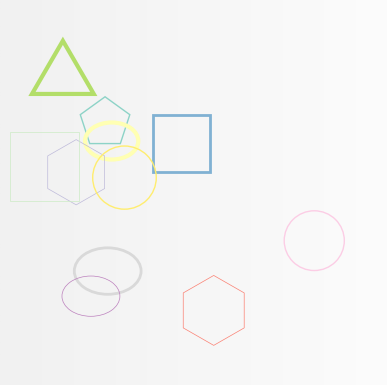[{"shape": "pentagon", "thickness": 1, "radius": 0.34, "center": [0.271, 0.681]}, {"shape": "oval", "thickness": 3, "radius": 0.34, "center": [0.288, 0.634]}, {"shape": "hexagon", "thickness": 0.5, "radius": 0.42, "center": [0.197, 0.553]}, {"shape": "hexagon", "thickness": 0.5, "radius": 0.45, "center": [0.552, 0.194]}, {"shape": "square", "thickness": 2, "radius": 0.37, "center": [0.469, 0.628]}, {"shape": "triangle", "thickness": 3, "radius": 0.46, "center": [0.162, 0.802]}, {"shape": "circle", "thickness": 1, "radius": 0.39, "center": [0.811, 0.375]}, {"shape": "oval", "thickness": 2, "radius": 0.43, "center": [0.278, 0.296]}, {"shape": "oval", "thickness": 0.5, "radius": 0.37, "center": [0.235, 0.231]}, {"shape": "square", "thickness": 0.5, "radius": 0.45, "center": [0.114, 0.567]}, {"shape": "circle", "thickness": 1, "radius": 0.41, "center": [0.321, 0.539]}]